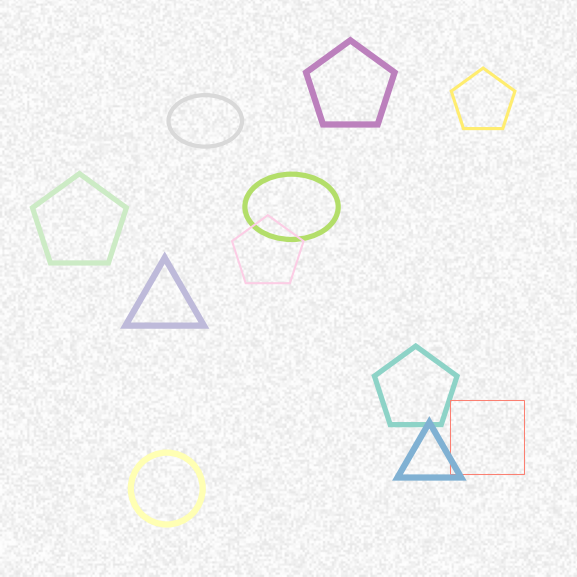[{"shape": "pentagon", "thickness": 2.5, "radius": 0.38, "center": [0.72, 0.325]}, {"shape": "circle", "thickness": 3, "radius": 0.31, "center": [0.289, 0.153]}, {"shape": "triangle", "thickness": 3, "radius": 0.39, "center": [0.285, 0.475]}, {"shape": "square", "thickness": 0.5, "radius": 0.32, "center": [0.844, 0.243]}, {"shape": "triangle", "thickness": 3, "radius": 0.32, "center": [0.743, 0.204]}, {"shape": "oval", "thickness": 2.5, "radius": 0.4, "center": [0.505, 0.641]}, {"shape": "pentagon", "thickness": 1, "radius": 0.33, "center": [0.464, 0.561]}, {"shape": "oval", "thickness": 2, "radius": 0.32, "center": [0.356, 0.79]}, {"shape": "pentagon", "thickness": 3, "radius": 0.4, "center": [0.607, 0.849]}, {"shape": "pentagon", "thickness": 2.5, "radius": 0.43, "center": [0.138, 0.613]}, {"shape": "pentagon", "thickness": 1.5, "radius": 0.29, "center": [0.837, 0.823]}]